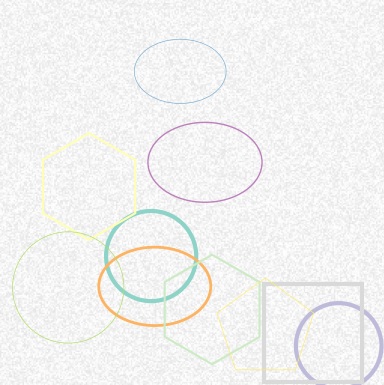[{"shape": "circle", "thickness": 3, "radius": 0.59, "center": [0.393, 0.335]}, {"shape": "hexagon", "thickness": 1.5, "radius": 0.69, "center": [0.231, 0.516]}, {"shape": "circle", "thickness": 3, "radius": 0.56, "center": [0.88, 0.101]}, {"shape": "oval", "thickness": 0.5, "radius": 0.6, "center": [0.468, 0.815]}, {"shape": "oval", "thickness": 2, "radius": 0.73, "center": [0.402, 0.256]}, {"shape": "circle", "thickness": 0.5, "radius": 0.72, "center": [0.177, 0.253]}, {"shape": "square", "thickness": 3, "radius": 0.64, "center": [0.813, 0.135]}, {"shape": "oval", "thickness": 1, "radius": 0.74, "center": [0.532, 0.578]}, {"shape": "hexagon", "thickness": 1.5, "radius": 0.71, "center": [0.551, 0.196]}, {"shape": "pentagon", "thickness": 0.5, "radius": 0.66, "center": [0.689, 0.146]}]